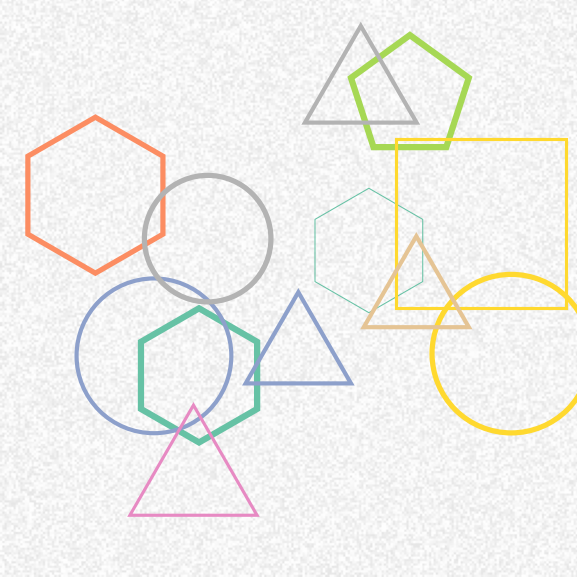[{"shape": "hexagon", "thickness": 0.5, "radius": 0.54, "center": [0.639, 0.565]}, {"shape": "hexagon", "thickness": 3, "radius": 0.58, "center": [0.345, 0.349]}, {"shape": "hexagon", "thickness": 2.5, "radius": 0.68, "center": [0.165, 0.661]}, {"shape": "triangle", "thickness": 2, "radius": 0.53, "center": [0.517, 0.388]}, {"shape": "circle", "thickness": 2, "radius": 0.67, "center": [0.267, 0.383]}, {"shape": "triangle", "thickness": 1.5, "radius": 0.64, "center": [0.335, 0.17]}, {"shape": "pentagon", "thickness": 3, "radius": 0.54, "center": [0.71, 0.831]}, {"shape": "square", "thickness": 1.5, "radius": 0.73, "center": [0.833, 0.612]}, {"shape": "circle", "thickness": 2.5, "radius": 0.69, "center": [0.885, 0.387]}, {"shape": "triangle", "thickness": 2, "radius": 0.53, "center": [0.721, 0.485]}, {"shape": "triangle", "thickness": 2, "radius": 0.56, "center": [0.625, 0.843]}, {"shape": "circle", "thickness": 2.5, "radius": 0.55, "center": [0.36, 0.586]}]